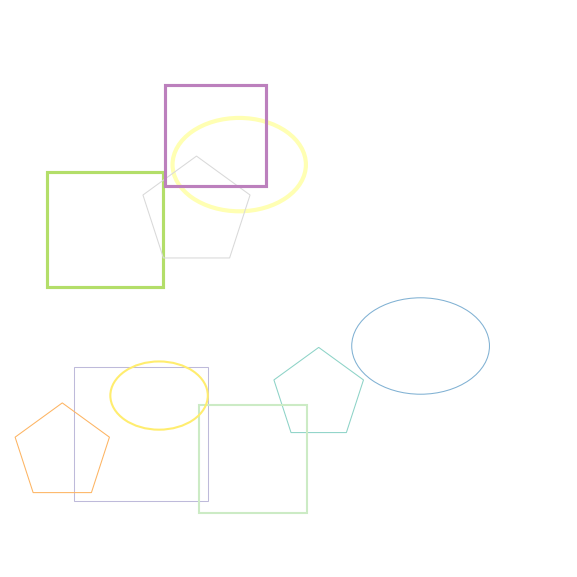[{"shape": "pentagon", "thickness": 0.5, "radius": 0.41, "center": [0.552, 0.316]}, {"shape": "oval", "thickness": 2, "radius": 0.58, "center": [0.414, 0.714]}, {"shape": "square", "thickness": 0.5, "radius": 0.58, "center": [0.244, 0.247]}, {"shape": "oval", "thickness": 0.5, "radius": 0.6, "center": [0.728, 0.4]}, {"shape": "pentagon", "thickness": 0.5, "radius": 0.43, "center": [0.108, 0.216]}, {"shape": "square", "thickness": 1.5, "radius": 0.5, "center": [0.182, 0.602]}, {"shape": "pentagon", "thickness": 0.5, "radius": 0.49, "center": [0.34, 0.631]}, {"shape": "square", "thickness": 1.5, "radius": 0.44, "center": [0.372, 0.764]}, {"shape": "square", "thickness": 1, "radius": 0.47, "center": [0.438, 0.204]}, {"shape": "oval", "thickness": 1, "radius": 0.42, "center": [0.275, 0.314]}]